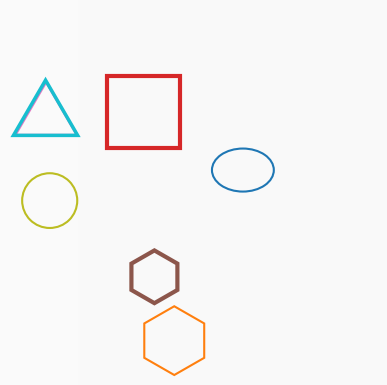[{"shape": "oval", "thickness": 1.5, "radius": 0.4, "center": [0.627, 0.558]}, {"shape": "hexagon", "thickness": 1.5, "radius": 0.45, "center": [0.45, 0.115]}, {"shape": "square", "thickness": 3, "radius": 0.47, "center": [0.371, 0.709]}, {"shape": "hexagon", "thickness": 3, "radius": 0.34, "center": [0.398, 0.281]}, {"shape": "triangle", "thickness": 2, "radius": 0.46, "center": [0.119, 0.695]}, {"shape": "circle", "thickness": 1.5, "radius": 0.36, "center": [0.128, 0.479]}, {"shape": "triangle", "thickness": 2.5, "radius": 0.48, "center": [0.118, 0.696]}]